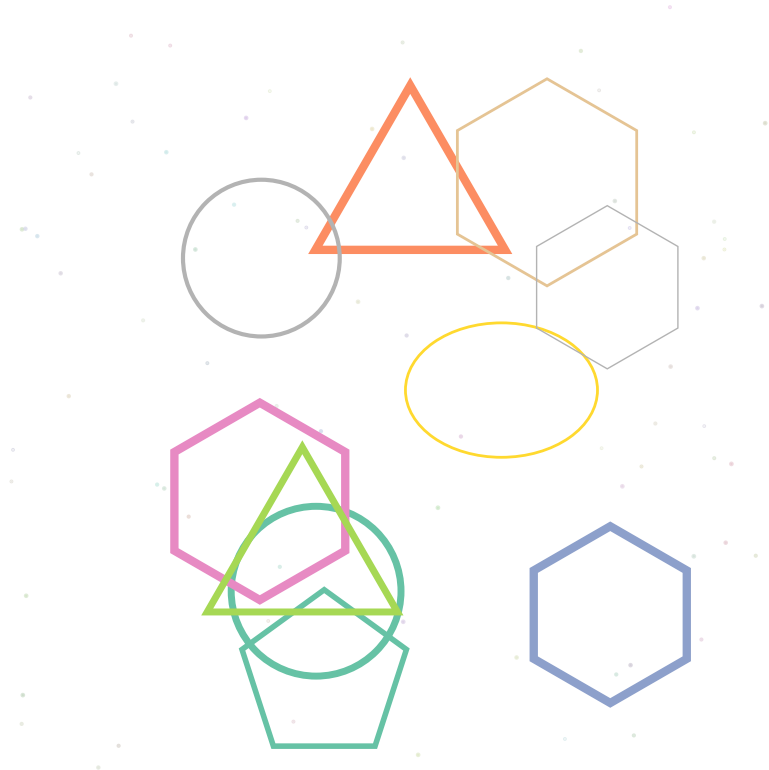[{"shape": "circle", "thickness": 2.5, "radius": 0.55, "center": [0.411, 0.232]}, {"shape": "pentagon", "thickness": 2, "radius": 0.56, "center": [0.421, 0.122]}, {"shape": "triangle", "thickness": 3, "radius": 0.71, "center": [0.533, 0.747]}, {"shape": "hexagon", "thickness": 3, "radius": 0.57, "center": [0.793, 0.202]}, {"shape": "hexagon", "thickness": 3, "radius": 0.64, "center": [0.337, 0.349]}, {"shape": "triangle", "thickness": 2.5, "radius": 0.71, "center": [0.393, 0.277]}, {"shape": "oval", "thickness": 1, "radius": 0.62, "center": [0.651, 0.493]}, {"shape": "hexagon", "thickness": 1, "radius": 0.67, "center": [0.71, 0.763]}, {"shape": "hexagon", "thickness": 0.5, "radius": 0.53, "center": [0.789, 0.627]}, {"shape": "circle", "thickness": 1.5, "radius": 0.51, "center": [0.339, 0.665]}]